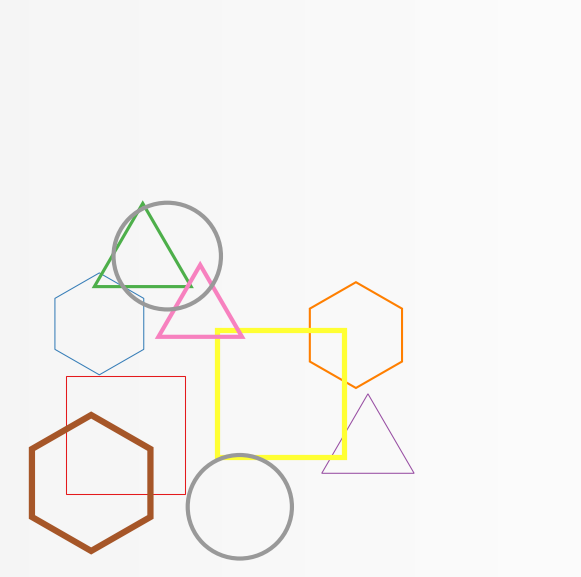[{"shape": "square", "thickness": 0.5, "radius": 0.51, "center": [0.216, 0.246]}, {"shape": "hexagon", "thickness": 0.5, "radius": 0.44, "center": [0.171, 0.438]}, {"shape": "triangle", "thickness": 1.5, "radius": 0.48, "center": [0.246, 0.551]}, {"shape": "triangle", "thickness": 0.5, "radius": 0.46, "center": [0.633, 0.225]}, {"shape": "hexagon", "thickness": 1, "radius": 0.46, "center": [0.612, 0.419]}, {"shape": "square", "thickness": 2.5, "radius": 0.55, "center": [0.483, 0.317]}, {"shape": "hexagon", "thickness": 3, "radius": 0.59, "center": [0.157, 0.163]}, {"shape": "triangle", "thickness": 2, "radius": 0.42, "center": [0.344, 0.457]}, {"shape": "circle", "thickness": 2, "radius": 0.45, "center": [0.413, 0.122]}, {"shape": "circle", "thickness": 2, "radius": 0.46, "center": [0.288, 0.556]}]